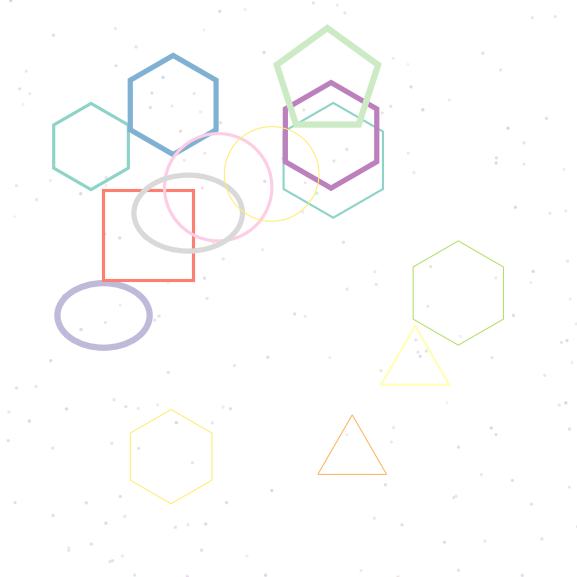[{"shape": "hexagon", "thickness": 1.5, "radius": 0.37, "center": [0.158, 0.745]}, {"shape": "hexagon", "thickness": 1, "radius": 0.5, "center": [0.577, 0.722]}, {"shape": "triangle", "thickness": 1, "radius": 0.34, "center": [0.719, 0.367]}, {"shape": "oval", "thickness": 3, "radius": 0.4, "center": [0.179, 0.453]}, {"shape": "square", "thickness": 1.5, "radius": 0.39, "center": [0.256, 0.592]}, {"shape": "hexagon", "thickness": 2.5, "radius": 0.43, "center": [0.3, 0.817]}, {"shape": "triangle", "thickness": 0.5, "radius": 0.34, "center": [0.61, 0.212]}, {"shape": "hexagon", "thickness": 0.5, "radius": 0.45, "center": [0.794, 0.492]}, {"shape": "circle", "thickness": 1.5, "radius": 0.46, "center": [0.378, 0.675]}, {"shape": "oval", "thickness": 2.5, "radius": 0.47, "center": [0.326, 0.63]}, {"shape": "hexagon", "thickness": 2.5, "radius": 0.46, "center": [0.573, 0.765]}, {"shape": "pentagon", "thickness": 3, "radius": 0.46, "center": [0.567, 0.858]}, {"shape": "hexagon", "thickness": 0.5, "radius": 0.41, "center": [0.296, 0.208]}, {"shape": "circle", "thickness": 0.5, "radius": 0.41, "center": [0.47, 0.698]}]